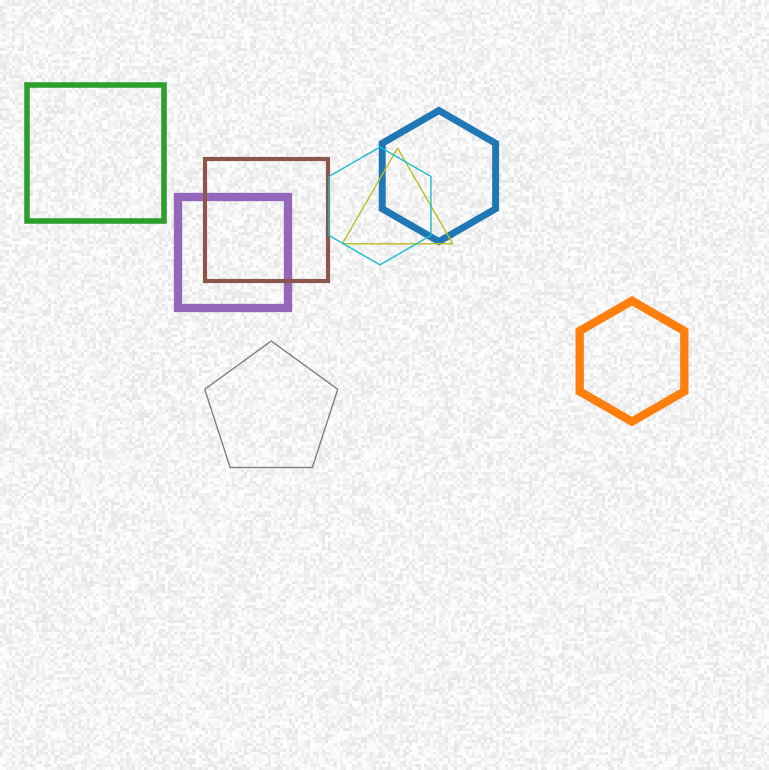[{"shape": "hexagon", "thickness": 2.5, "radius": 0.43, "center": [0.57, 0.771]}, {"shape": "hexagon", "thickness": 3, "radius": 0.39, "center": [0.821, 0.531]}, {"shape": "square", "thickness": 2, "radius": 0.44, "center": [0.124, 0.801]}, {"shape": "square", "thickness": 3, "radius": 0.36, "center": [0.302, 0.672]}, {"shape": "square", "thickness": 1.5, "radius": 0.4, "center": [0.346, 0.714]}, {"shape": "pentagon", "thickness": 0.5, "radius": 0.45, "center": [0.352, 0.466]}, {"shape": "triangle", "thickness": 0.5, "radius": 0.41, "center": [0.516, 0.725]}, {"shape": "hexagon", "thickness": 0.5, "radius": 0.38, "center": [0.493, 0.733]}]